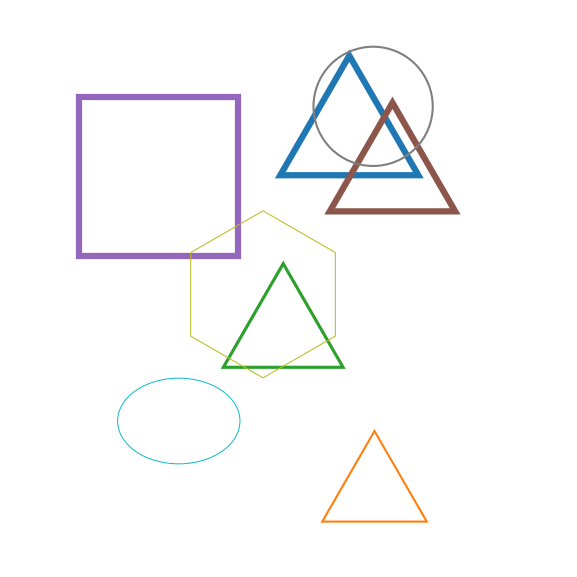[{"shape": "triangle", "thickness": 3, "radius": 0.69, "center": [0.605, 0.765]}, {"shape": "triangle", "thickness": 1, "radius": 0.52, "center": [0.648, 0.148]}, {"shape": "triangle", "thickness": 1.5, "radius": 0.6, "center": [0.49, 0.423]}, {"shape": "square", "thickness": 3, "radius": 0.69, "center": [0.274, 0.693]}, {"shape": "triangle", "thickness": 3, "radius": 0.63, "center": [0.68, 0.696]}, {"shape": "circle", "thickness": 1, "radius": 0.52, "center": [0.646, 0.815]}, {"shape": "hexagon", "thickness": 0.5, "radius": 0.72, "center": [0.455, 0.489]}, {"shape": "oval", "thickness": 0.5, "radius": 0.53, "center": [0.31, 0.27]}]